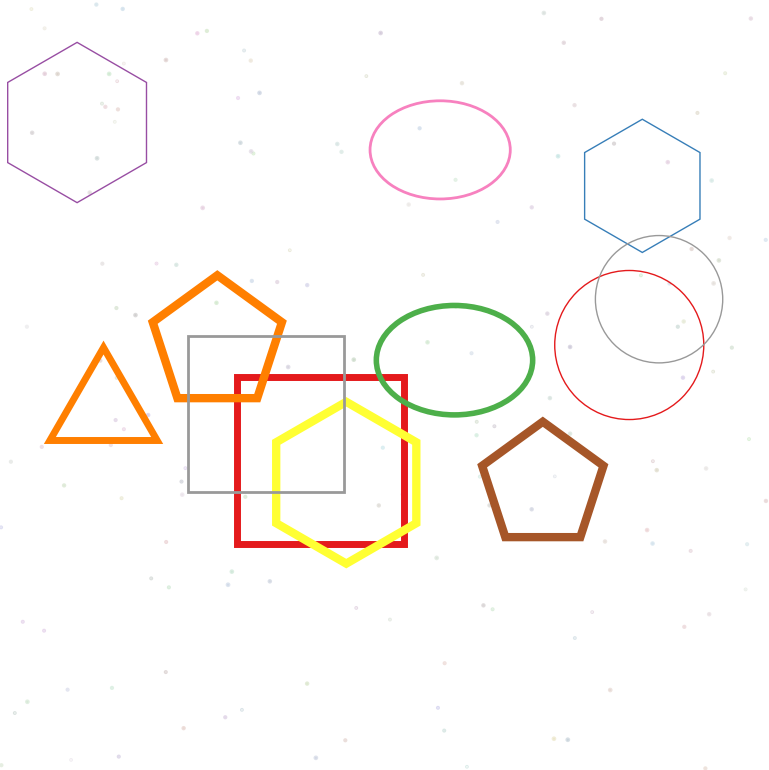[{"shape": "square", "thickness": 2.5, "radius": 0.54, "center": [0.417, 0.402]}, {"shape": "circle", "thickness": 0.5, "radius": 0.48, "center": [0.817, 0.552]}, {"shape": "hexagon", "thickness": 0.5, "radius": 0.43, "center": [0.834, 0.759]}, {"shape": "oval", "thickness": 2, "radius": 0.51, "center": [0.59, 0.532]}, {"shape": "hexagon", "thickness": 0.5, "radius": 0.52, "center": [0.1, 0.841]}, {"shape": "pentagon", "thickness": 3, "radius": 0.44, "center": [0.282, 0.554]}, {"shape": "triangle", "thickness": 2.5, "radius": 0.4, "center": [0.134, 0.468]}, {"shape": "hexagon", "thickness": 3, "radius": 0.53, "center": [0.45, 0.373]}, {"shape": "pentagon", "thickness": 3, "radius": 0.41, "center": [0.705, 0.369]}, {"shape": "oval", "thickness": 1, "radius": 0.46, "center": [0.572, 0.805]}, {"shape": "circle", "thickness": 0.5, "radius": 0.41, "center": [0.856, 0.611]}, {"shape": "square", "thickness": 1, "radius": 0.51, "center": [0.345, 0.462]}]